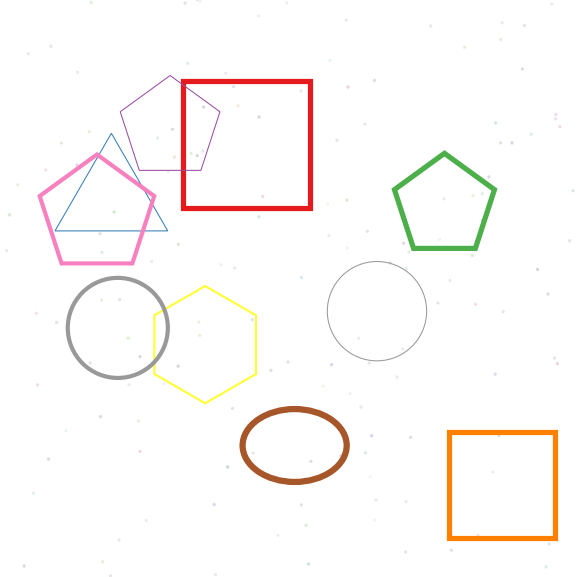[{"shape": "square", "thickness": 2.5, "radius": 0.55, "center": [0.428, 0.749]}, {"shape": "triangle", "thickness": 0.5, "radius": 0.56, "center": [0.193, 0.656]}, {"shape": "pentagon", "thickness": 2.5, "radius": 0.46, "center": [0.77, 0.643]}, {"shape": "pentagon", "thickness": 0.5, "radius": 0.45, "center": [0.295, 0.778]}, {"shape": "square", "thickness": 2.5, "radius": 0.46, "center": [0.869, 0.16]}, {"shape": "hexagon", "thickness": 1, "radius": 0.51, "center": [0.355, 0.402]}, {"shape": "oval", "thickness": 3, "radius": 0.45, "center": [0.51, 0.228]}, {"shape": "pentagon", "thickness": 2, "radius": 0.52, "center": [0.168, 0.627]}, {"shape": "circle", "thickness": 0.5, "radius": 0.43, "center": [0.653, 0.46]}, {"shape": "circle", "thickness": 2, "radius": 0.43, "center": [0.204, 0.431]}]